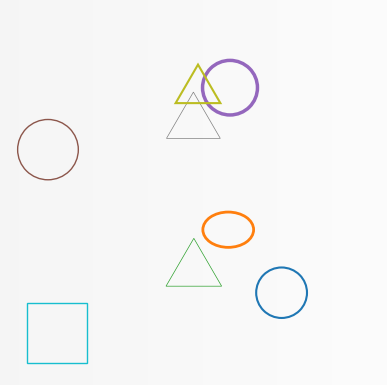[{"shape": "circle", "thickness": 1.5, "radius": 0.33, "center": [0.727, 0.24]}, {"shape": "oval", "thickness": 2, "radius": 0.33, "center": [0.589, 0.403]}, {"shape": "triangle", "thickness": 0.5, "radius": 0.41, "center": [0.5, 0.298]}, {"shape": "circle", "thickness": 2.5, "radius": 0.35, "center": [0.594, 0.772]}, {"shape": "circle", "thickness": 1, "radius": 0.39, "center": [0.124, 0.611]}, {"shape": "triangle", "thickness": 0.5, "radius": 0.4, "center": [0.499, 0.681]}, {"shape": "triangle", "thickness": 1.5, "radius": 0.33, "center": [0.511, 0.766]}, {"shape": "square", "thickness": 1, "radius": 0.39, "center": [0.147, 0.135]}]